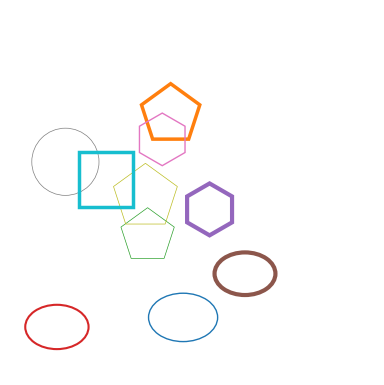[{"shape": "oval", "thickness": 1, "radius": 0.45, "center": [0.476, 0.176]}, {"shape": "pentagon", "thickness": 2.5, "radius": 0.4, "center": [0.443, 0.703]}, {"shape": "pentagon", "thickness": 0.5, "radius": 0.36, "center": [0.383, 0.388]}, {"shape": "oval", "thickness": 1.5, "radius": 0.41, "center": [0.148, 0.151]}, {"shape": "hexagon", "thickness": 3, "radius": 0.34, "center": [0.544, 0.456]}, {"shape": "oval", "thickness": 3, "radius": 0.4, "center": [0.636, 0.289]}, {"shape": "hexagon", "thickness": 1, "radius": 0.34, "center": [0.421, 0.638]}, {"shape": "circle", "thickness": 0.5, "radius": 0.44, "center": [0.17, 0.58]}, {"shape": "pentagon", "thickness": 0.5, "radius": 0.44, "center": [0.378, 0.489]}, {"shape": "square", "thickness": 2.5, "radius": 0.35, "center": [0.275, 0.534]}]